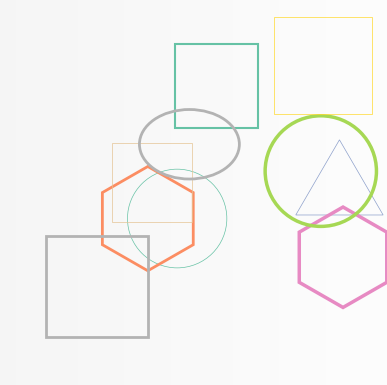[{"shape": "circle", "thickness": 0.5, "radius": 0.64, "center": [0.457, 0.432]}, {"shape": "square", "thickness": 1.5, "radius": 0.54, "center": [0.559, 0.776]}, {"shape": "hexagon", "thickness": 2, "radius": 0.68, "center": [0.381, 0.432]}, {"shape": "triangle", "thickness": 0.5, "radius": 0.65, "center": [0.876, 0.507]}, {"shape": "hexagon", "thickness": 2.5, "radius": 0.65, "center": [0.885, 0.332]}, {"shape": "circle", "thickness": 2.5, "radius": 0.72, "center": [0.828, 0.556]}, {"shape": "square", "thickness": 0.5, "radius": 0.63, "center": [0.834, 0.831]}, {"shape": "square", "thickness": 0.5, "radius": 0.52, "center": [0.393, 0.526]}, {"shape": "square", "thickness": 2, "radius": 0.66, "center": [0.25, 0.255]}, {"shape": "oval", "thickness": 2, "radius": 0.64, "center": [0.489, 0.625]}]